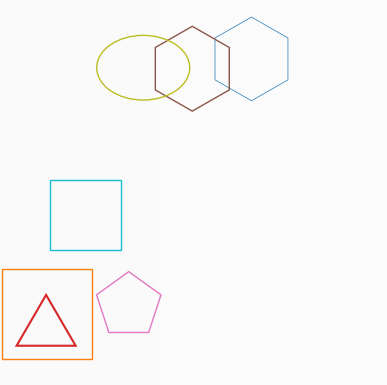[{"shape": "hexagon", "thickness": 0.5, "radius": 0.54, "center": [0.649, 0.847]}, {"shape": "square", "thickness": 1, "radius": 0.59, "center": [0.121, 0.185]}, {"shape": "triangle", "thickness": 1.5, "radius": 0.44, "center": [0.119, 0.146]}, {"shape": "hexagon", "thickness": 1, "radius": 0.55, "center": [0.496, 0.822]}, {"shape": "pentagon", "thickness": 1, "radius": 0.44, "center": [0.332, 0.207]}, {"shape": "oval", "thickness": 1, "radius": 0.6, "center": [0.37, 0.824]}, {"shape": "square", "thickness": 1, "radius": 0.46, "center": [0.222, 0.442]}]